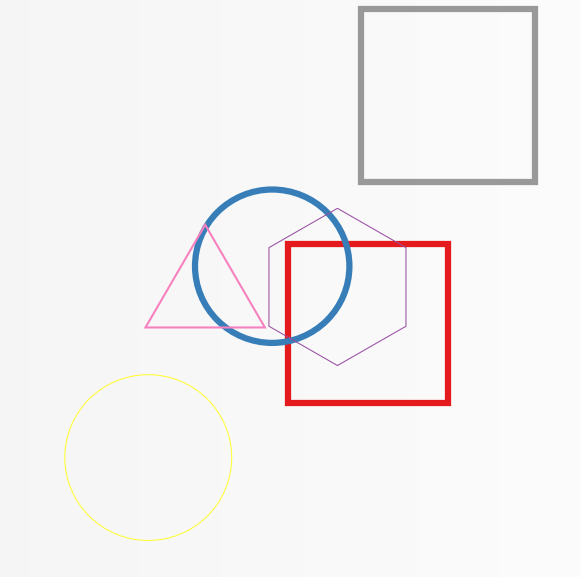[{"shape": "square", "thickness": 3, "radius": 0.69, "center": [0.634, 0.439]}, {"shape": "circle", "thickness": 3, "radius": 0.66, "center": [0.468, 0.538]}, {"shape": "hexagon", "thickness": 0.5, "radius": 0.68, "center": [0.581, 0.502]}, {"shape": "circle", "thickness": 0.5, "radius": 0.72, "center": [0.255, 0.207]}, {"shape": "triangle", "thickness": 1, "radius": 0.59, "center": [0.353, 0.491]}, {"shape": "square", "thickness": 3, "radius": 0.75, "center": [0.77, 0.833]}]